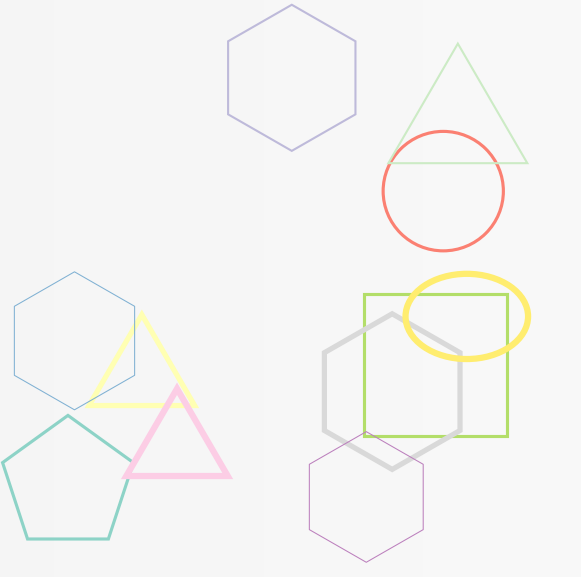[{"shape": "pentagon", "thickness": 1.5, "radius": 0.59, "center": [0.117, 0.161]}, {"shape": "triangle", "thickness": 2.5, "radius": 0.52, "center": [0.244, 0.349]}, {"shape": "hexagon", "thickness": 1, "radius": 0.63, "center": [0.502, 0.864]}, {"shape": "circle", "thickness": 1.5, "radius": 0.52, "center": [0.763, 0.668]}, {"shape": "hexagon", "thickness": 0.5, "radius": 0.6, "center": [0.128, 0.409]}, {"shape": "square", "thickness": 1.5, "radius": 0.61, "center": [0.749, 0.367]}, {"shape": "triangle", "thickness": 3, "radius": 0.5, "center": [0.305, 0.225]}, {"shape": "hexagon", "thickness": 2.5, "radius": 0.67, "center": [0.675, 0.321]}, {"shape": "hexagon", "thickness": 0.5, "radius": 0.57, "center": [0.63, 0.139]}, {"shape": "triangle", "thickness": 1, "radius": 0.69, "center": [0.788, 0.786]}, {"shape": "oval", "thickness": 3, "radius": 0.53, "center": [0.803, 0.451]}]